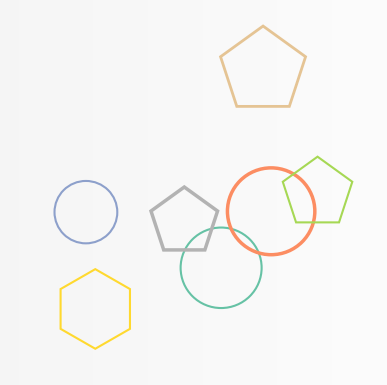[{"shape": "circle", "thickness": 1.5, "radius": 0.52, "center": [0.571, 0.304]}, {"shape": "circle", "thickness": 2.5, "radius": 0.56, "center": [0.7, 0.451]}, {"shape": "circle", "thickness": 1.5, "radius": 0.41, "center": [0.222, 0.449]}, {"shape": "pentagon", "thickness": 1.5, "radius": 0.47, "center": [0.819, 0.499]}, {"shape": "hexagon", "thickness": 1.5, "radius": 0.52, "center": [0.246, 0.198]}, {"shape": "pentagon", "thickness": 2, "radius": 0.58, "center": [0.679, 0.817]}, {"shape": "pentagon", "thickness": 2.5, "radius": 0.45, "center": [0.476, 0.424]}]